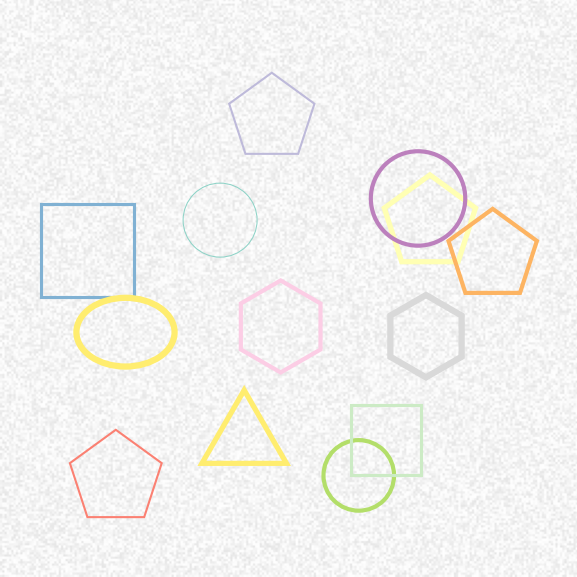[{"shape": "circle", "thickness": 0.5, "radius": 0.32, "center": [0.381, 0.618]}, {"shape": "pentagon", "thickness": 2.5, "radius": 0.42, "center": [0.744, 0.613]}, {"shape": "pentagon", "thickness": 1, "radius": 0.39, "center": [0.471, 0.796]}, {"shape": "pentagon", "thickness": 1, "radius": 0.42, "center": [0.201, 0.171]}, {"shape": "square", "thickness": 1.5, "radius": 0.4, "center": [0.152, 0.565]}, {"shape": "pentagon", "thickness": 2, "radius": 0.4, "center": [0.853, 0.557]}, {"shape": "circle", "thickness": 2, "radius": 0.31, "center": [0.621, 0.176]}, {"shape": "hexagon", "thickness": 2, "radius": 0.4, "center": [0.486, 0.434]}, {"shape": "hexagon", "thickness": 3, "radius": 0.36, "center": [0.738, 0.417]}, {"shape": "circle", "thickness": 2, "radius": 0.41, "center": [0.724, 0.655]}, {"shape": "square", "thickness": 1.5, "radius": 0.31, "center": [0.668, 0.238]}, {"shape": "oval", "thickness": 3, "radius": 0.43, "center": [0.217, 0.424]}, {"shape": "triangle", "thickness": 2.5, "radius": 0.42, "center": [0.423, 0.239]}]